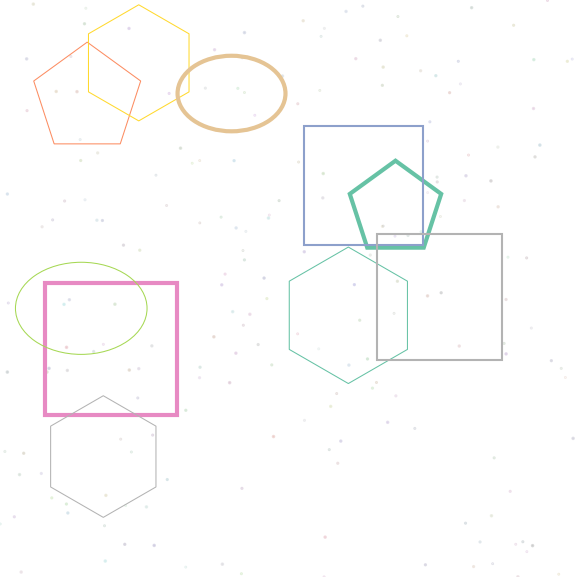[{"shape": "hexagon", "thickness": 0.5, "radius": 0.59, "center": [0.603, 0.453]}, {"shape": "pentagon", "thickness": 2, "radius": 0.42, "center": [0.685, 0.638]}, {"shape": "pentagon", "thickness": 0.5, "radius": 0.49, "center": [0.151, 0.829]}, {"shape": "square", "thickness": 1, "radius": 0.51, "center": [0.629, 0.677]}, {"shape": "square", "thickness": 2, "radius": 0.57, "center": [0.192, 0.395]}, {"shape": "oval", "thickness": 0.5, "radius": 0.57, "center": [0.141, 0.465]}, {"shape": "hexagon", "thickness": 0.5, "radius": 0.5, "center": [0.24, 0.89]}, {"shape": "oval", "thickness": 2, "radius": 0.47, "center": [0.401, 0.837]}, {"shape": "square", "thickness": 1, "radius": 0.54, "center": [0.761, 0.485]}, {"shape": "hexagon", "thickness": 0.5, "radius": 0.53, "center": [0.179, 0.209]}]